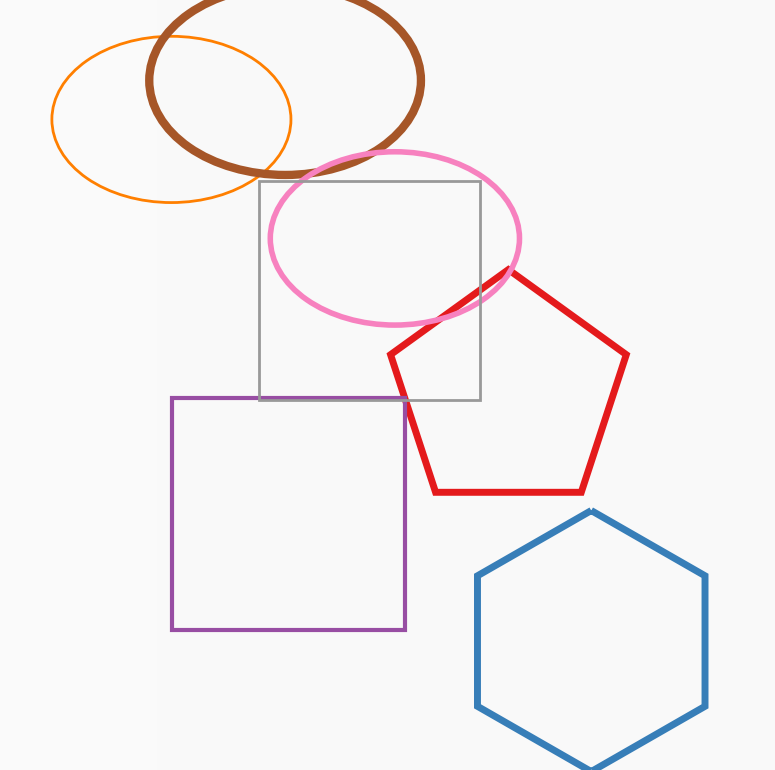[{"shape": "pentagon", "thickness": 2.5, "radius": 0.8, "center": [0.656, 0.49]}, {"shape": "hexagon", "thickness": 2.5, "radius": 0.85, "center": [0.763, 0.167]}, {"shape": "square", "thickness": 1.5, "radius": 0.75, "center": [0.372, 0.333]}, {"shape": "oval", "thickness": 1, "radius": 0.77, "center": [0.221, 0.845]}, {"shape": "oval", "thickness": 3, "radius": 0.88, "center": [0.368, 0.895]}, {"shape": "oval", "thickness": 2, "radius": 0.8, "center": [0.51, 0.69]}, {"shape": "square", "thickness": 1, "radius": 0.71, "center": [0.477, 0.623]}]